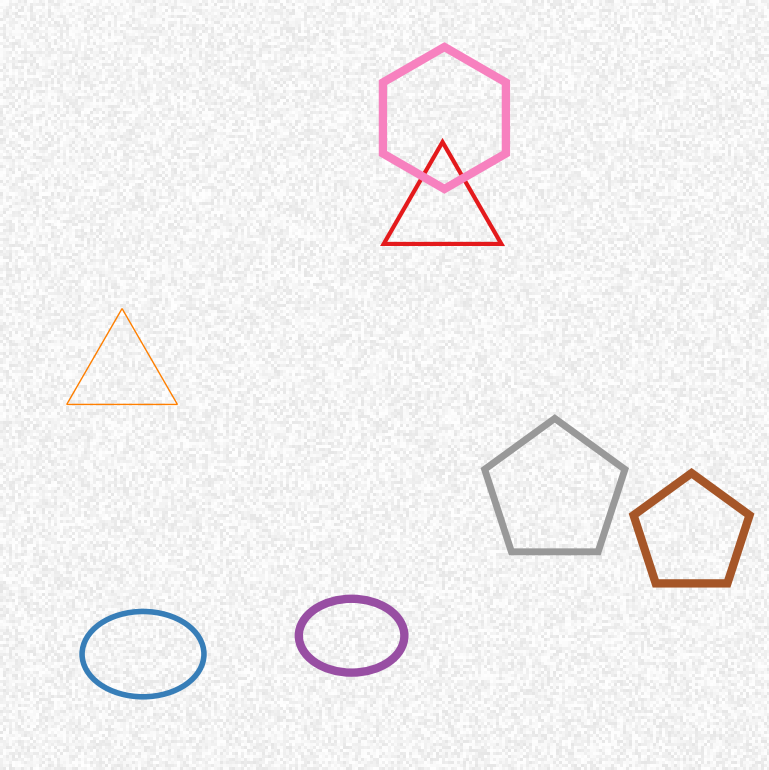[{"shape": "triangle", "thickness": 1.5, "radius": 0.44, "center": [0.575, 0.727]}, {"shape": "oval", "thickness": 2, "radius": 0.4, "center": [0.186, 0.15]}, {"shape": "oval", "thickness": 3, "radius": 0.34, "center": [0.457, 0.174]}, {"shape": "triangle", "thickness": 0.5, "radius": 0.41, "center": [0.159, 0.516]}, {"shape": "pentagon", "thickness": 3, "radius": 0.4, "center": [0.898, 0.306]}, {"shape": "hexagon", "thickness": 3, "radius": 0.46, "center": [0.577, 0.847]}, {"shape": "pentagon", "thickness": 2.5, "radius": 0.48, "center": [0.72, 0.361]}]